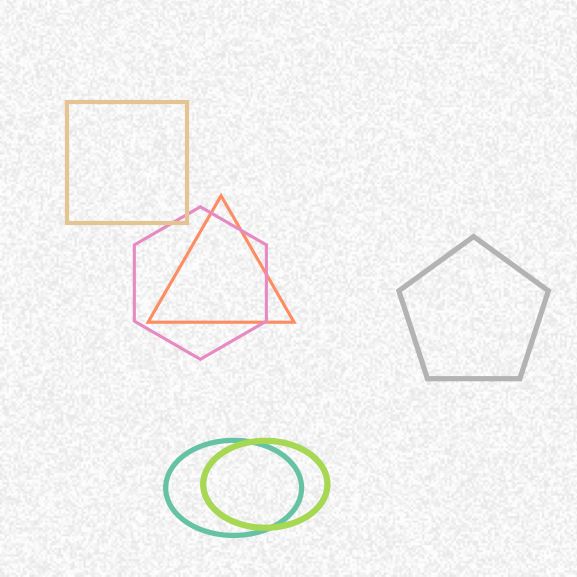[{"shape": "oval", "thickness": 2.5, "radius": 0.59, "center": [0.405, 0.154]}, {"shape": "triangle", "thickness": 1.5, "radius": 0.73, "center": [0.383, 0.514]}, {"shape": "hexagon", "thickness": 1.5, "radius": 0.66, "center": [0.347, 0.509]}, {"shape": "oval", "thickness": 3, "radius": 0.54, "center": [0.459, 0.161]}, {"shape": "square", "thickness": 2, "radius": 0.52, "center": [0.22, 0.717]}, {"shape": "pentagon", "thickness": 2.5, "radius": 0.68, "center": [0.82, 0.453]}]